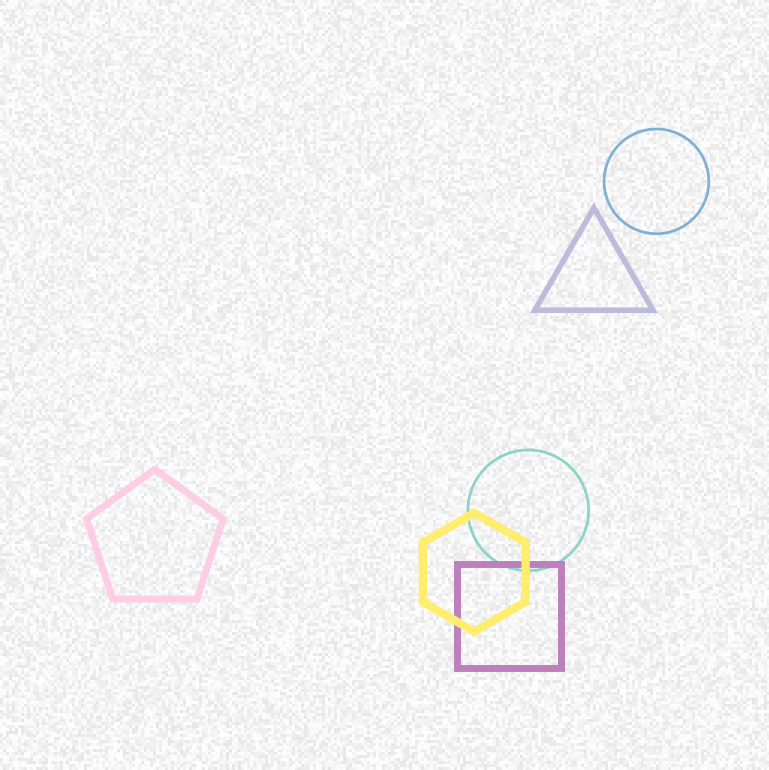[{"shape": "circle", "thickness": 1, "radius": 0.39, "center": [0.686, 0.337]}, {"shape": "triangle", "thickness": 2, "radius": 0.44, "center": [0.771, 0.641]}, {"shape": "circle", "thickness": 1, "radius": 0.34, "center": [0.852, 0.764]}, {"shape": "pentagon", "thickness": 2.5, "radius": 0.47, "center": [0.201, 0.297]}, {"shape": "square", "thickness": 2.5, "radius": 0.34, "center": [0.661, 0.2]}, {"shape": "hexagon", "thickness": 3, "radius": 0.39, "center": [0.616, 0.257]}]